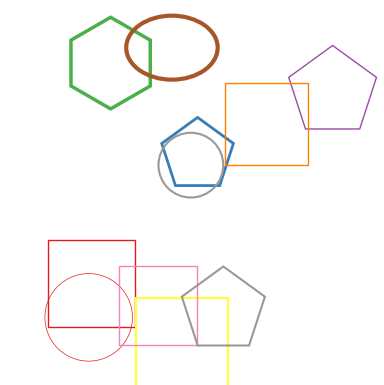[{"shape": "circle", "thickness": 0.5, "radius": 0.57, "center": [0.23, 0.176]}, {"shape": "square", "thickness": 1, "radius": 0.57, "center": [0.237, 0.264]}, {"shape": "pentagon", "thickness": 2, "radius": 0.49, "center": [0.513, 0.597]}, {"shape": "hexagon", "thickness": 2.5, "radius": 0.59, "center": [0.287, 0.836]}, {"shape": "pentagon", "thickness": 1, "radius": 0.6, "center": [0.864, 0.762]}, {"shape": "square", "thickness": 1, "radius": 0.54, "center": [0.692, 0.678]}, {"shape": "square", "thickness": 1.5, "radius": 0.6, "center": [0.472, 0.107]}, {"shape": "oval", "thickness": 3, "radius": 0.59, "center": [0.447, 0.876]}, {"shape": "square", "thickness": 1, "radius": 0.51, "center": [0.41, 0.206]}, {"shape": "circle", "thickness": 1.5, "radius": 0.42, "center": [0.496, 0.571]}, {"shape": "pentagon", "thickness": 1.5, "radius": 0.57, "center": [0.58, 0.194]}]